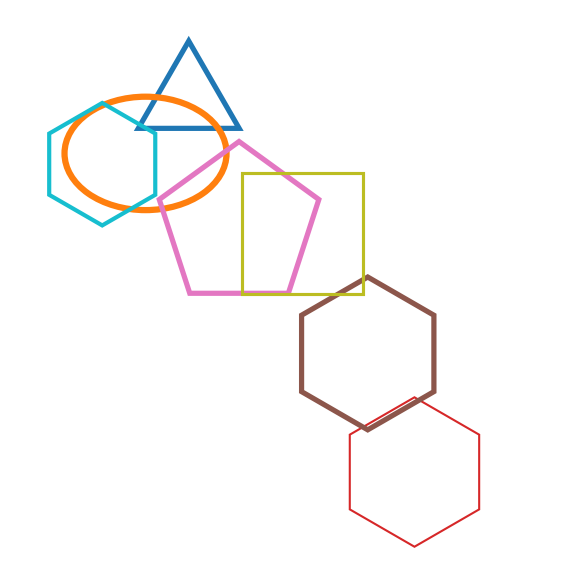[{"shape": "triangle", "thickness": 2.5, "radius": 0.5, "center": [0.327, 0.827]}, {"shape": "oval", "thickness": 3, "radius": 0.7, "center": [0.252, 0.734]}, {"shape": "hexagon", "thickness": 1, "radius": 0.65, "center": [0.718, 0.182]}, {"shape": "hexagon", "thickness": 2.5, "radius": 0.66, "center": [0.637, 0.387]}, {"shape": "pentagon", "thickness": 2.5, "radius": 0.73, "center": [0.414, 0.609]}, {"shape": "square", "thickness": 1.5, "radius": 0.52, "center": [0.523, 0.594]}, {"shape": "hexagon", "thickness": 2, "radius": 0.53, "center": [0.177, 0.715]}]